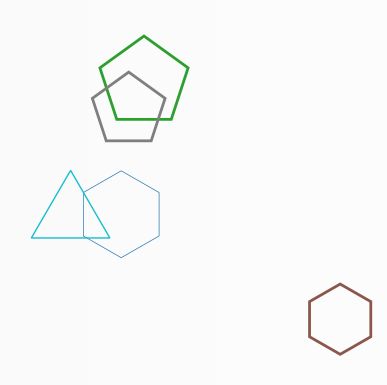[{"shape": "hexagon", "thickness": 0.5, "radius": 0.56, "center": [0.313, 0.443]}, {"shape": "pentagon", "thickness": 2, "radius": 0.6, "center": [0.372, 0.787]}, {"shape": "hexagon", "thickness": 2, "radius": 0.46, "center": [0.878, 0.171]}, {"shape": "pentagon", "thickness": 2, "radius": 0.49, "center": [0.332, 0.714]}, {"shape": "triangle", "thickness": 1, "radius": 0.58, "center": [0.182, 0.44]}]